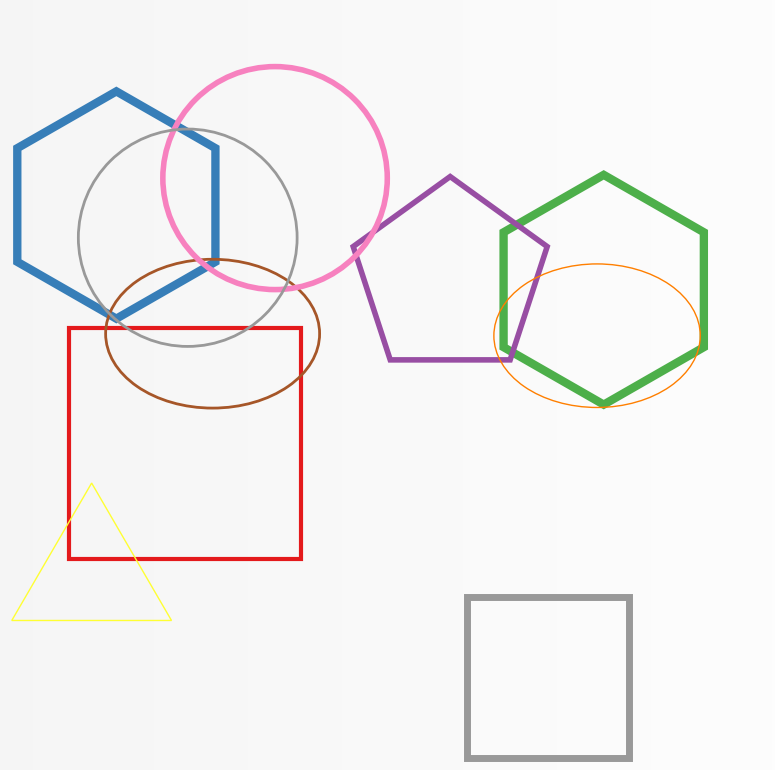[{"shape": "square", "thickness": 1.5, "radius": 0.75, "center": [0.239, 0.424]}, {"shape": "hexagon", "thickness": 3, "radius": 0.74, "center": [0.15, 0.734]}, {"shape": "hexagon", "thickness": 3, "radius": 0.75, "center": [0.779, 0.624]}, {"shape": "pentagon", "thickness": 2, "radius": 0.66, "center": [0.581, 0.639]}, {"shape": "oval", "thickness": 0.5, "radius": 0.67, "center": [0.77, 0.564]}, {"shape": "triangle", "thickness": 0.5, "radius": 0.59, "center": [0.118, 0.254]}, {"shape": "oval", "thickness": 1, "radius": 0.69, "center": [0.274, 0.567]}, {"shape": "circle", "thickness": 2, "radius": 0.72, "center": [0.355, 0.769]}, {"shape": "circle", "thickness": 1, "radius": 0.71, "center": [0.242, 0.691]}, {"shape": "square", "thickness": 2.5, "radius": 0.52, "center": [0.707, 0.12]}]